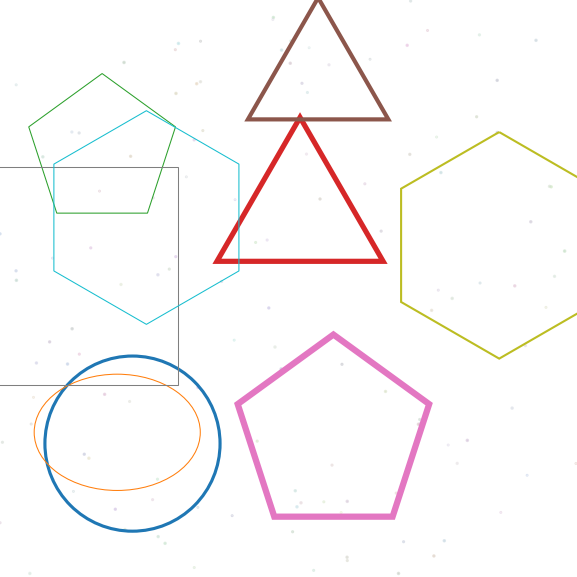[{"shape": "circle", "thickness": 1.5, "radius": 0.76, "center": [0.229, 0.231]}, {"shape": "oval", "thickness": 0.5, "radius": 0.72, "center": [0.203, 0.251]}, {"shape": "pentagon", "thickness": 0.5, "radius": 0.67, "center": [0.177, 0.738]}, {"shape": "triangle", "thickness": 2.5, "radius": 0.83, "center": [0.52, 0.63]}, {"shape": "triangle", "thickness": 2, "radius": 0.7, "center": [0.551, 0.863]}, {"shape": "pentagon", "thickness": 3, "radius": 0.87, "center": [0.577, 0.245]}, {"shape": "square", "thickness": 0.5, "radius": 0.95, "center": [0.119, 0.521]}, {"shape": "hexagon", "thickness": 1, "radius": 0.98, "center": [0.864, 0.574]}, {"shape": "hexagon", "thickness": 0.5, "radius": 0.92, "center": [0.254, 0.622]}]